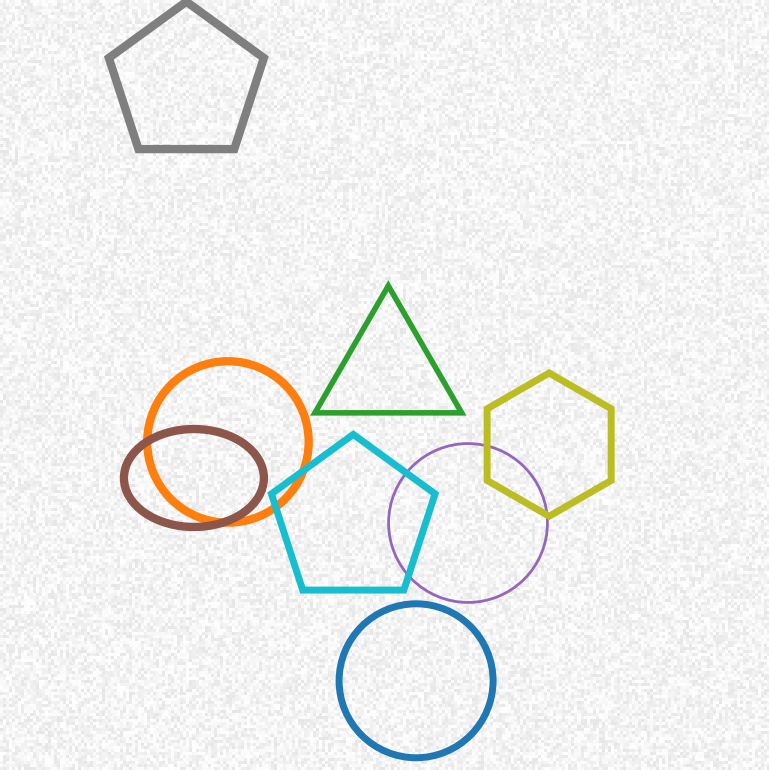[{"shape": "circle", "thickness": 2.5, "radius": 0.5, "center": [0.54, 0.116]}, {"shape": "circle", "thickness": 3, "radius": 0.52, "center": [0.296, 0.426]}, {"shape": "triangle", "thickness": 2, "radius": 0.55, "center": [0.504, 0.519]}, {"shape": "circle", "thickness": 1, "radius": 0.52, "center": [0.608, 0.321]}, {"shape": "oval", "thickness": 3, "radius": 0.45, "center": [0.252, 0.379]}, {"shape": "pentagon", "thickness": 3, "radius": 0.53, "center": [0.242, 0.892]}, {"shape": "hexagon", "thickness": 2.5, "radius": 0.47, "center": [0.713, 0.423]}, {"shape": "pentagon", "thickness": 2.5, "radius": 0.56, "center": [0.459, 0.324]}]